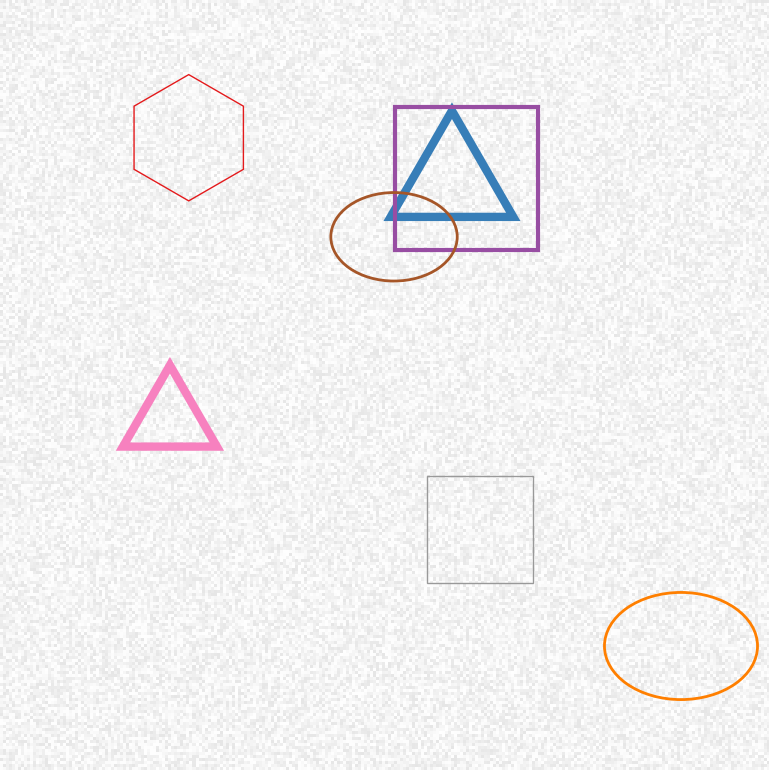[{"shape": "hexagon", "thickness": 0.5, "radius": 0.41, "center": [0.245, 0.821]}, {"shape": "triangle", "thickness": 3, "radius": 0.46, "center": [0.587, 0.764]}, {"shape": "square", "thickness": 1.5, "radius": 0.46, "center": [0.605, 0.769]}, {"shape": "oval", "thickness": 1, "radius": 0.5, "center": [0.884, 0.161]}, {"shape": "oval", "thickness": 1, "radius": 0.41, "center": [0.512, 0.692]}, {"shape": "triangle", "thickness": 3, "radius": 0.35, "center": [0.221, 0.455]}, {"shape": "square", "thickness": 0.5, "radius": 0.35, "center": [0.623, 0.312]}]